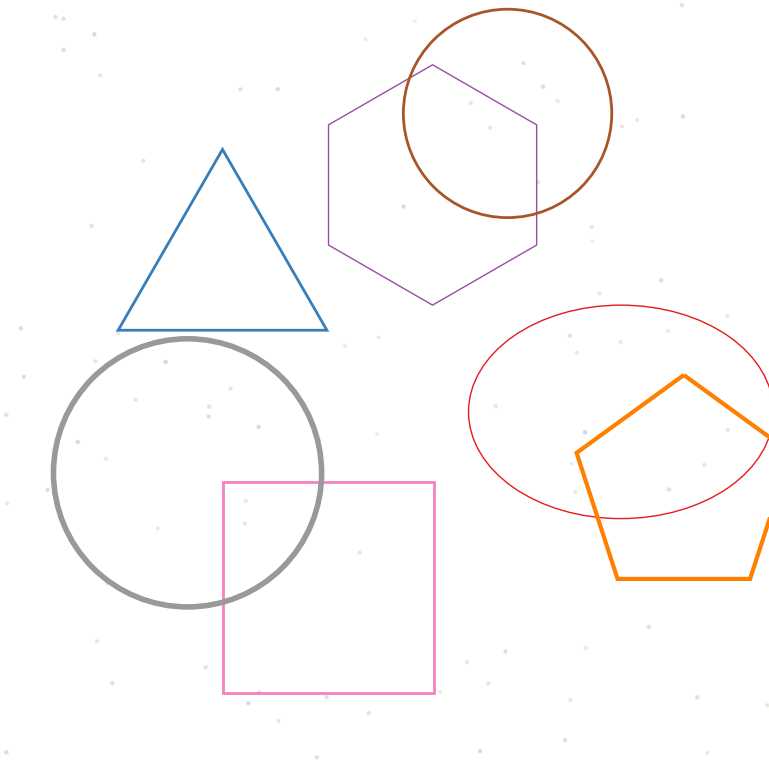[{"shape": "oval", "thickness": 0.5, "radius": 0.99, "center": [0.806, 0.465]}, {"shape": "triangle", "thickness": 1, "radius": 0.78, "center": [0.289, 0.649]}, {"shape": "hexagon", "thickness": 0.5, "radius": 0.78, "center": [0.562, 0.76]}, {"shape": "pentagon", "thickness": 1.5, "radius": 0.73, "center": [0.888, 0.367]}, {"shape": "circle", "thickness": 1, "radius": 0.68, "center": [0.659, 0.853]}, {"shape": "square", "thickness": 1, "radius": 0.68, "center": [0.426, 0.237]}, {"shape": "circle", "thickness": 2, "radius": 0.87, "center": [0.244, 0.386]}]